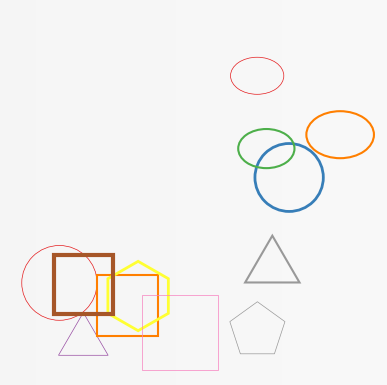[{"shape": "circle", "thickness": 0.5, "radius": 0.49, "center": [0.153, 0.265]}, {"shape": "oval", "thickness": 0.5, "radius": 0.34, "center": [0.664, 0.803]}, {"shape": "circle", "thickness": 2, "radius": 0.44, "center": [0.746, 0.539]}, {"shape": "oval", "thickness": 1.5, "radius": 0.36, "center": [0.687, 0.614]}, {"shape": "triangle", "thickness": 0.5, "radius": 0.37, "center": [0.215, 0.114]}, {"shape": "oval", "thickness": 1.5, "radius": 0.44, "center": [0.878, 0.65]}, {"shape": "square", "thickness": 1.5, "radius": 0.39, "center": [0.33, 0.207]}, {"shape": "hexagon", "thickness": 2, "radius": 0.45, "center": [0.356, 0.231]}, {"shape": "square", "thickness": 3, "radius": 0.38, "center": [0.215, 0.262]}, {"shape": "square", "thickness": 0.5, "radius": 0.49, "center": [0.465, 0.136]}, {"shape": "triangle", "thickness": 1.5, "radius": 0.41, "center": [0.703, 0.307]}, {"shape": "pentagon", "thickness": 0.5, "radius": 0.37, "center": [0.664, 0.141]}]